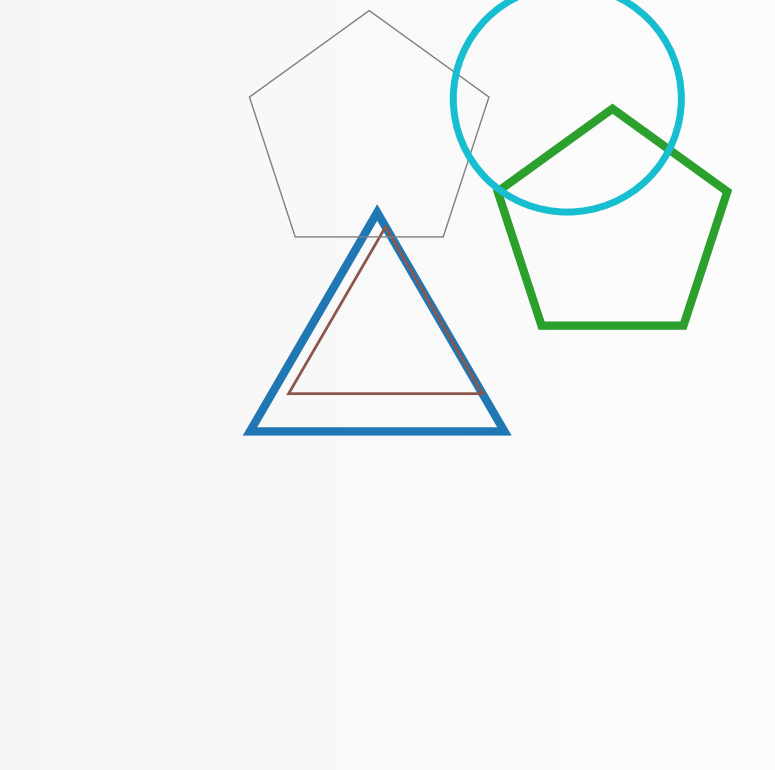[{"shape": "triangle", "thickness": 3, "radius": 0.95, "center": [0.487, 0.534]}, {"shape": "pentagon", "thickness": 3, "radius": 0.78, "center": [0.79, 0.703]}, {"shape": "triangle", "thickness": 1, "radius": 0.72, "center": [0.498, 0.561]}, {"shape": "pentagon", "thickness": 0.5, "radius": 0.81, "center": [0.476, 0.824]}, {"shape": "circle", "thickness": 2.5, "radius": 0.74, "center": [0.732, 0.872]}]